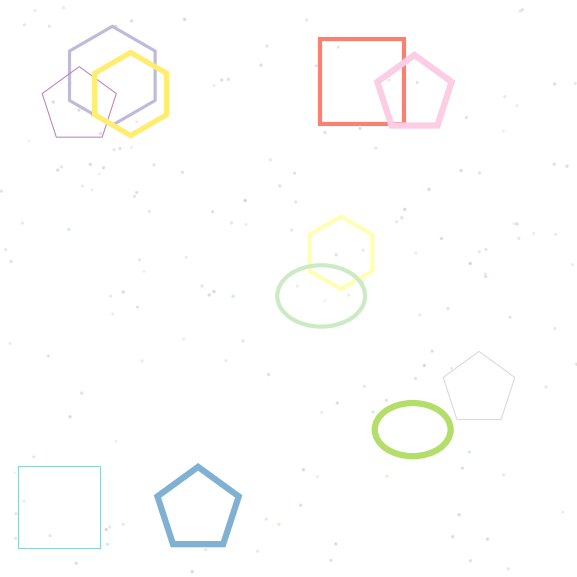[{"shape": "square", "thickness": 0.5, "radius": 0.35, "center": [0.103, 0.121]}, {"shape": "hexagon", "thickness": 2, "radius": 0.31, "center": [0.59, 0.561]}, {"shape": "hexagon", "thickness": 1.5, "radius": 0.43, "center": [0.194, 0.868]}, {"shape": "square", "thickness": 2, "radius": 0.37, "center": [0.627, 0.858]}, {"shape": "pentagon", "thickness": 3, "radius": 0.37, "center": [0.343, 0.117]}, {"shape": "oval", "thickness": 3, "radius": 0.33, "center": [0.715, 0.255]}, {"shape": "pentagon", "thickness": 3, "radius": 0.34, "center": [0.718, 0.836]}, {"shape": "pentagon", "thickness": 0.5, "radius": 0.33, "center": [0.829, 0.325]}, {"shape": "pentagon", "thickness": 0.5, "radius": 0.34, "center": [0.137, 0.816]}, {"shape": "oval", "thickness": 2, "radius": 0.38, "center": [0.556, 0.487]}, {"shape": "hexagon", "thickness": 2.5, "radius": 0.36, "center": [0.226, 0.836]}]